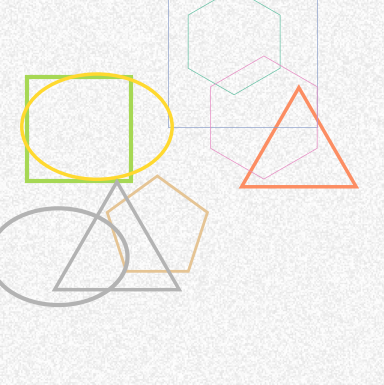[{"shape": "hexagon", "thickness": 0.5, "radius": 0.69, "center": [0.608, 0.892]}, {"shape": "triangle", "thickness": 2.5, "radius": 0.86, "center": [0.776, 0.601]}, {"shape": "square", "thickness": 0.5, "radius": 0.97, "center": [0.629, 0.863]}, {"shape": "hexagon", "thickness": 0.5, "radius": 0.8, "center": [0.685, 0.695]}, {"shape": "square", "thickness": 3, "radius": 0.67, "center": [0.206, 0.664]}, {"shape": "oval", "thickness": 2.5, "radius": 0.98, "center": [0.252, 0.671]}, {"shape": "pentagon", "thickness": 2, "radius": 0.68, "center": [0.409, 0.406]}, {"shape": "triangle", "thickness": 2.5, "radius": 0.93, "center": [0.304, 0.341]}, {"shape": "oval", "thickness": 3, "radius": 0.9, "center": [0.152, 0.333]}]